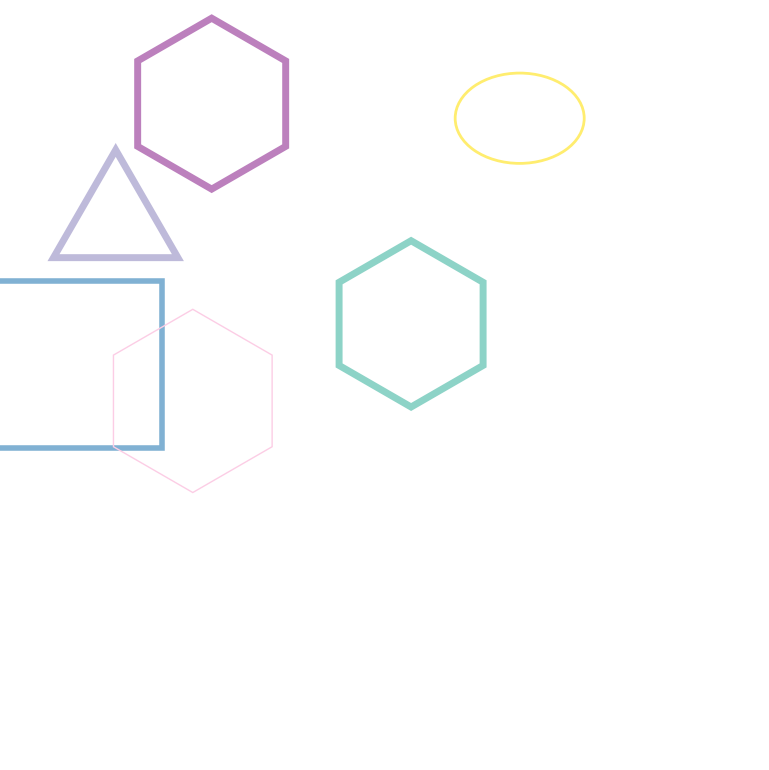[{"shape": "hexagon", "thickness": 2.5, "radius": 0.54, "center": [0.534, 0.579]}, {"shape": "triangle", "thickness": 2.5, "radius": 0.47, "center": [0.15, 0.712]}, {"shape": "square", "thickness": 2, "radius": 0.54, "center": [0.101, 0.526]}, {"shape": "hexagon", "thickness": 0.5, "radius": 0.59, "center": [0.25, 0.479]}, {"shape": "hexagon", "thickness": 2.5, "radius": 0.55, "center": [0.275, 0.865]}, {"shape": "oval", "thickness": 1, "radius": 0.42, "center": [0.675, 0.846]}]